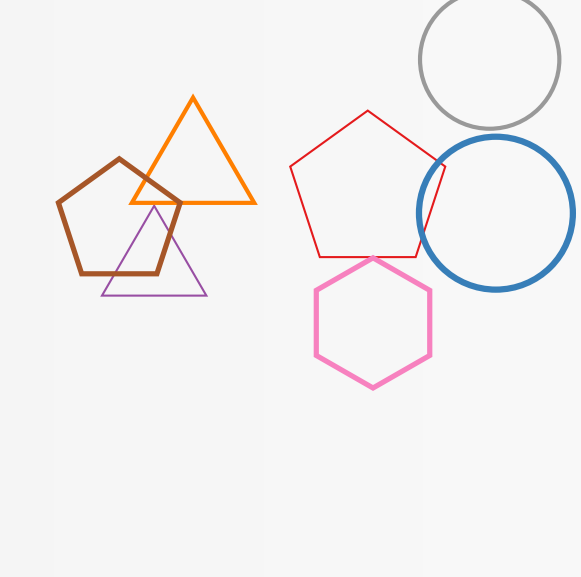[{"shape": "pentagon", "thickness": 1, "radius": 0.7, "center": [0.633, 0.667]}, {"shape": "circle", "thickness": 3, "radius": 0.66, "center": [0.853, 0.63]}, {"shape": "triangle", "thickness": 1, "radius": 0.52, "center": [0.265, 0.539]}, {"shape": "triangle", "thickness": 2, "radius": 0.61, "center": [0.332, 0.709]}, {"shape": "pentagon", "thickness": 2.5, "radius": 0.55, "center": [0.205, 0.614]}, {"shape": "hexagon", "thickness": 2.5, "radius": 0.56, "center": [0.642, 0.44]}, {"shape": "circle", "thickness": 2, "radius": 0.6, "center": [0.842, 0.896]}]